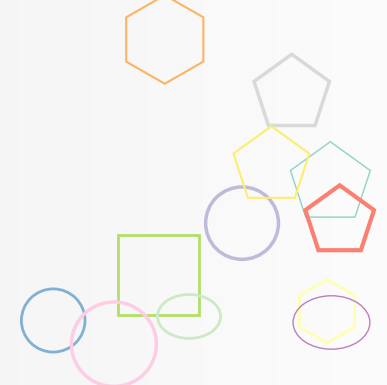[{"shape": "pentagon", "thickness": 1, "radius": 0.54, "center": [0.853, 0.524]}, {"shape": "hexagon", "thickness": 2, "radius": 0.41, "center": [0.844, 0.192]}, {"shape": "circle", "thickness": 2.5, "radius": 0.47, "center": [0.625, 0.42]}, {"shape": "pentagon", "thickness": 3, "radius": 0.47, "center": [0.877, 0.425]}, {"shape": "circle", "thickness": 2, "radius": 0.41, "center": [0.137, 0.168]}, {"shape": "hexagon", "thickness": 1.5, "radius": 0.57, "center": [0.425, 0.897]}, {"shape": "square", "thickness": 2, "radius": 0.52, "center": [0.409, 0.285]}, {"shape": "circle", "thickness": 2.5, "radius": 0.55, "center": [0.294, 0.106]}, {"shape": "pentagon", "thickness": 2.5, "radius": 0.51, "center": [0.753, 0.757]}, {"shape": "oval", "thickness": 1, "radius": 0.5, "center": [0.855, 0.162]}, {"shape": "oval", "thickness": 2, "radius": 0.41, "center": [0.488, 0.178]}, {"shape": "pentagon", "thickness": 1.5, "radius": 0.51, "center": [0.7, 0.569]}]